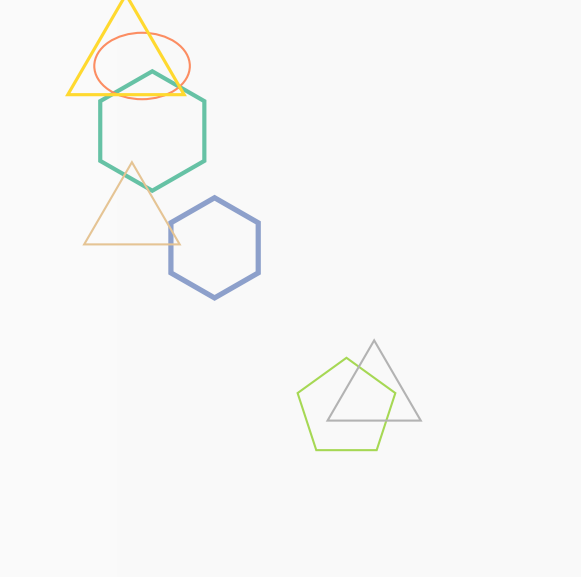[{"shape": "hexagon", "thickness": 2, "radius": 0.52, "center": [0.262, 0.772]}, {"shape": "oval", "thickness": 1, "radius": 0.41, "center": [0.244, 0.885]}, {"shape": "hexagon", "thickness": 2.5, "radius": 0.43, "center": [0.369, 0.57]}, {"shape": "pentagon", "thickness": 1, "radius": 0.44, "center": [0.596, 0.291]}, {"shape": "triangle", "thickness": 1.5, "radius": 0.58, "center": [0.217, 0.893]}, {"shape": "triangle", "thickness": 1, "radius": 0.47, "center": [0.227, 0.623]}, {"shape": "triangle", "thickness": 1, "radius": 0.46, "center": [0.644, 0.317]}]